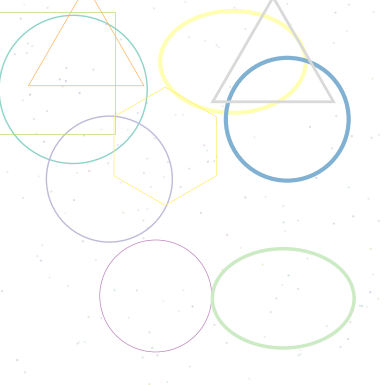[{"shape": "circle", "thickness": 1, "radius": 0.96, "center": [0.19, 0.768]}, {"shape": "oval", "thickness": 3, "radius": 0.94, "center": [0.605, 0.839]}, {"shape": "circle", "thickness": 1, "radius": 0.82, "center": [0.284, 0.535]}, {"shape": "circle", "thickness": 3, "radius": 0.8, "center": [0.746, 0.69]}, {"shape": "triangle", "thickness": 0.5, "radius": 0.87, "center": [0.224, 0.864]}, {"shape": "square", "thickness": 0.5, "radius": 0.79, "center": [0.142, 0.81]}, {"shape": "triangle", "thickness": 2, "radius": 0.91, "center": [0.709, 0.826]}, {"shape": "circle", "thickness": 0.5, "radius": 0.73, "center": [0.405, 0.231]}, {"shape": "oval", "thickness": 2.5, "radius": 0.92, "center": [0.736, 0.225]}, {"shape": "hexagon", "thickness": 0.5, "radius": 0.77, "center": [0.429, 0.62]}]